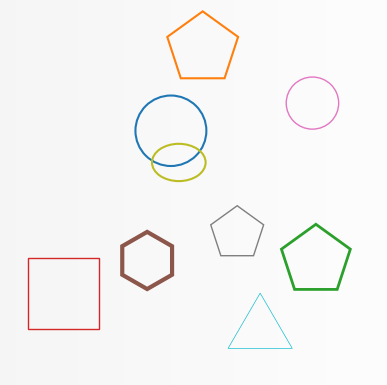[{"shape": "circle", "thickness": 1.5, "radius": 0.46, "center": [0.441, 0.66]}, {"shape": "pentagon", "thickness": 1.5, "radius": 0.48, "center": [0.523, 0.874]}, {"shape": "pentagon", "thickness": 2, "radius": 0.47, "center": [0.815, 0.324]}, {"shape": "square", "thickness": 1, "radius": 0.46, "center": [0.165, 0.237]}, {"shape": "hexagon", "thickness": 3, "radius": 0.37, "center": [0.38, 0.323]}, {"shape": "circle", "thickness": 1, "radius": 0.34, "center": [0.806, 0.732]}, {"shape": "pentagon", "thickness": 1, "radius": 0.36, "center": [0.612, 0.394]}, {"shape": "oval", "thickness": 1.5, "radius": 0.35, "center": [0.461, 0.578]}, {"shape": "triangle", "thickness": 0.5, "radius": 0.48, "center": [0.671, 0.143]}]